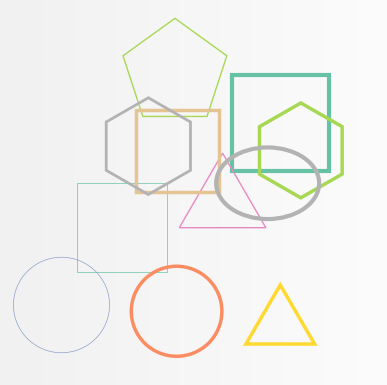[{"shape": "square", "thickness": 3, "radius": 0.63, "center": [0.724, 0.681]}, {"shape": "square", "thickness": 0.5, "radius": 0.57, "center": [0.315, 0.41]}, {"shape": "circle", "thickness": 2.5, "radius": 0.58, "center": [0.456, 0.192]}, {"shape": "circle", "thickness": 0.5, "radius": 0.62, "center": [0.159, 0.208]}, {"shape": "triangle", "thickness": 1, "radius": 0.65, "center": [0.574, 0.473]}, {"shape": "hexagon", "thickness": 2.5, "radius": 0.62, "center": [0.776, 0.609]}, {"shape": "pentagon", "thickness": 1, "radius": 0.7, "center": [0.451, 0.812]}, {"shape": "triangle", "thickness": 2.5, "radius": 0.51, "center": [0.723, 0.158]}, {"shape": "square", "thickness": 2.5, "radius": 0.53, "center": [0.458, 0.608]}, {"shape": "oval", "thickness": 3, "radius": 0.66, "center": [0.691, 0.524]}, {"shape": "hexagon", "thickness": 2, "radius": 0.63, "center": [0.383, 0.62]}]